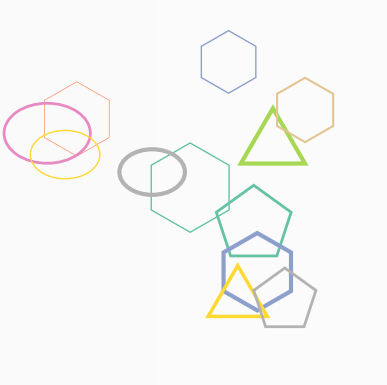[{"shape": "hexagon", "thickness": 1, "radius": 0.58, "center": [0.491, 0.513]}, {"shape": "pentagon", "thickness": 2, "radius": 0.51, "center": [0.655, 0.417]}, {"shape": "hexagon", "thickness": 0.5, "radius": 0.48, "center": [0.198, 0.691]}, {"shape": "hexagon", "thickness": 1, "radius": 0.41, "center": [0.59, 0.839]}, {"shape": "hexagon", "thickness": 3, "radius": 0.5, "center": [0.664, 0.294]}, {"shape": "oval", "thickness": 2, "radius": 0.56, "center": [0.122, 0.654]}, {"shape": "triangle", "thickness": 3, "radius": 0.48, "center": [0.704, 0.623]}, {"shape": "oval", "thickness": 1, "radius": 0.45, "center": [0.168, 0.598]}, {"shape": "triangle", "thickness": 2.5, "radius": 0.44, "center": [0.613, 0.222]}, {"shape": "hexagon", "thickness": 1.5, "radius": 0.42, "center": [0.787, 0.714]}, {"shape": "pentagon", "thickness": 2, "radius": 0.42, "center": [0.735, 0.22]}, {"shape": "oval", "thickness": 3, "radius": 0.42, "center": [0.393, 0.553]}]